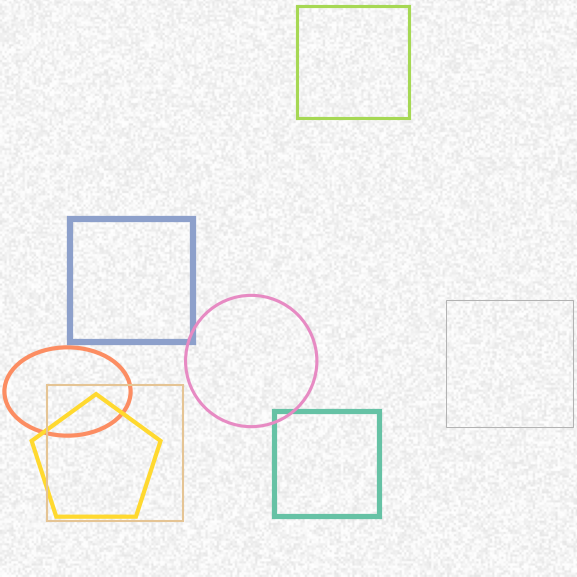[{"shape": "square", "thickness": 2.5, "radius": 0.46, "center": [0.565, 0.197]}, {"shape": "oval", "thickness": 2, "radius": 0.55, "center": [0.117, 0.321]}, {"shape": "square", "thickness": 3, "radius": 0.53, "center": [0.228, 0.514]}, {"shape": "circle", "thickness": 1.5, "radius": 0.57, "center": [0.435, 0.374]}, {"shape": "square", "thickness": 1.5, "radius": 0.48, "center": [0.612, 0.891]}, {"shape": "pentagon", "thickness": 2, "radius": 0.59, "center": [0.166, 0.199]}, {"shape": "square", "thickness": 1, "radius": 0.59, "center": [0.199, 0.215]}, {"shape": "square", "thickness": 0.5, "radius": 0.55, "center": [0.882, 0.369]}]